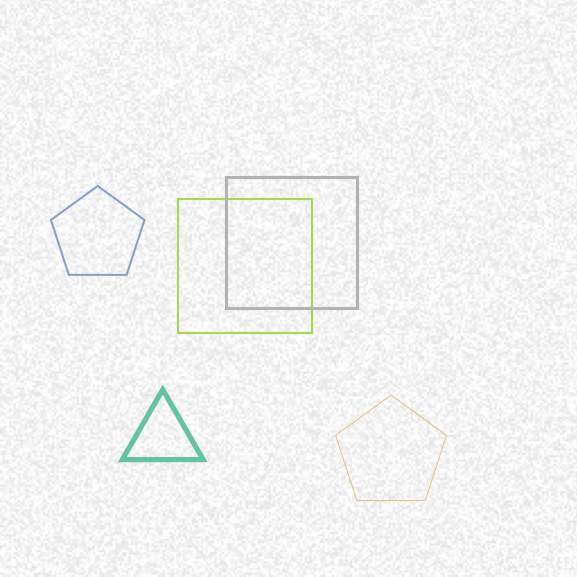[{"shape": "triangle", "thickness": 2.5, "radius": 0.4, "center": [0.282, 0.244]}, {"shape": "pentagon", "thickness": 1, "radius": 0.43, "center": [0.169, 0.592]}, {"shape": "square", "thickness": 1, "radius": 0.58, "center": [0.425, 0.539]}, {"shape": "pentagon", "thickness": 0.5, "radius": 0.5, "center": [0.677, 0.214]}, {"shape": "square", "thickness": 1.5, "radius": 0.57, "center": [0.505, 0.58]}]